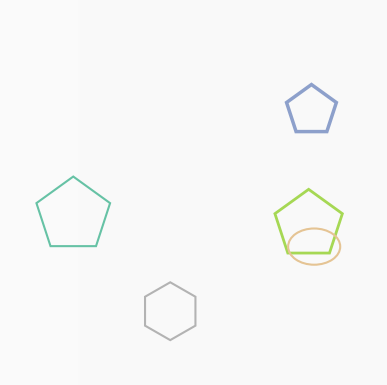[{"shape": "pentagon", "thickness": 1.5, "radius": 0.5, "center": [0.189, 0.442]}, {"shape": "pentagon", "thickness": 2.5, "radius": 0.34, "center": [0.804, 0.713]}, {"shape": "pentagon", "thickness": 2, "radius": 0.46, "center": [0.796, 0.417]}, {"shape": "oval", "thickness": 1.5, "radius": 0.34, "center": [0.811, 0.359]}, {"shape": "hexagon", "thickness": 1.5, "radius": 0.38, "center": [0.439, 0.192]}]